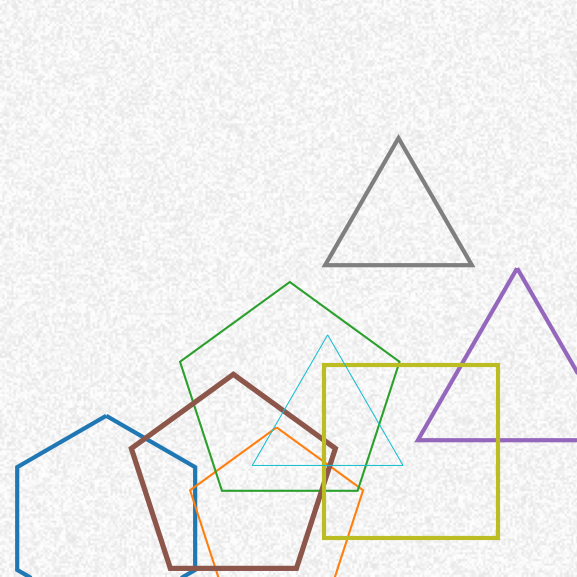[{"shape": "hexagon", "thickness": 2, "radius": 0.89, "center": [0.184, 0.101]}, {"shape": "pentagon", "thickness": 1, "radius": 0.79, "center": [0.479, 0.102]}, {"shape": "pentagon", "thickness": 1, "radius": 1.0, "center": [0.502, 0.311]}, {"shape": "triangle", "thickness": 2, "radius": 0.99, "center": [0.895, 0.336]}, {"shape": "pentagon", "thickness": 2.5, "radius": 0.93, "center": [0.404, 0.165]}, {"shape": "triangle", "thickness": 2, "radius": 0.73, "center": [0.69, 0.613]}, {"shape": "square", "thickness": 2, "radius": 0.75, "center": [0.712, 0.218]}, {"shape": "triangle", "thickness": 0.5, "radius": 0.75, "center": [0.567, 0.269]}]